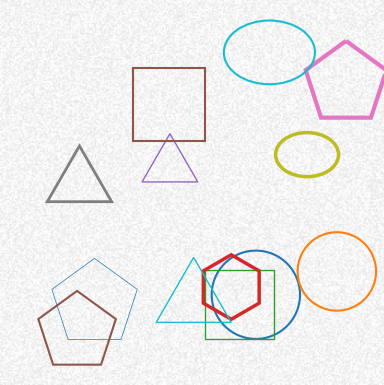[{"shape": "pentagon", "thickness": 0.5, "radius": 0.58, "center": [0.246, 0.212]}, {"shape": "circle", "thickness": 1.5, "radius": 0.57, "center": [0.665, 0.234]}, {"shape": "circle", "thickness": 1.5, "radius": 0.51, "center": [0.875, 0.295]}, {"shape": "square", "thickness": 1, "radius": 0.45, "center": [0.622, 0.209]}, {"shape": "hexagon", "thickness": 2.5, "radius": 0.42, "center": [0.601, 0.254]}, {"shape": "triangle", "thickness": 1, "radius": 0.42, "center": [0.441, 0.569]}, {"shape": "square", "thickness": 1.5, "radius": 0.47, "center": [0.439, 0.728]}, {"shape": "pentagon", "thickness": 1.5, "radius": 0.53, "center": [0.2, 0.138]}, {"shape": "pentagon", "thickness": 3, "radius": 0.55, "center": [0.899, 0.784]}, {"shape": "triangle", "thickness": 2, "radius": 0.48, "center": [0.206, 0.524]}, {"shape": "oval", "thickness": 2.5, "radius": 0.41, "center": [0.798, 0.598]}, {"shape": "triangle", "thickness": 1, "radius": 0.56, "center": [0.503, 0.219]}, {"shape": "oval", "thickness": 1.5, "radius": 0.59, "center": [0.7, 0.864]}]